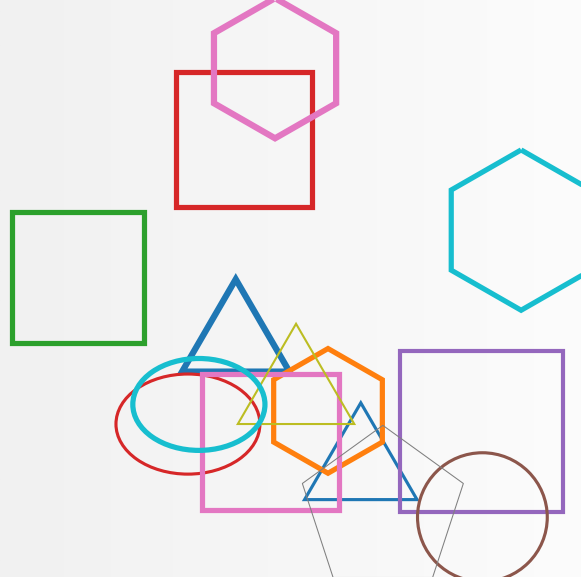[{"shape": "triangle", "thickness": 1.5, "radius": 0.56, "center": [0.621, 0.19]}, {"shape": "triangle", "thickness": 3, "radius": 0.53, "center": [0.406, 0.409]}, {"shape": "hexagon", "thickness": 2.5, "radius": 0.54, "center": [0.564, 0.288]}, {"shape": "square", "thickness": 2.5, "radius": 0.57, "center": [0.134, 0.519]}, {"shape": "oval", "thickness": 1.5, "radius": 0.62, "center": [0.323, 0.265]}, {"shape": "square", "thickness": 2.5, "radius": 0.59, "center": [0.42, 0.757]}, {"shape": "square", "thickness": 2, "radius": 0.7, "center": [0.828, 0.252]}, {"shape": "circle", "thickness": 1.5, "radius": 0.56, "center": [0.83, 0.104]}, {"shape": "square", "thickness": 2.5, "radius": 0.59, "center": [0.465, 0.233]}, {"shape": "hexagon", "thickness": 3, "radius": 0.61, "center": [0.473, 0.881]}, {"shape": "pentagon", "thickness": 0.5, "radius": 0.73, "center": [0.659, 0.117]}, {"shape": "triangle", "thickness": 1, "radius": 0.58, "center": [0.509, 0.323]}, {"shape": "oval", "thickness": 2.5, "radius": 0.57, "center": [0.342, 0.299]}, {"shape": "hexagon", "thickness": 2.5, "radius": 0.69, "center": [0.897, 0.601]}]